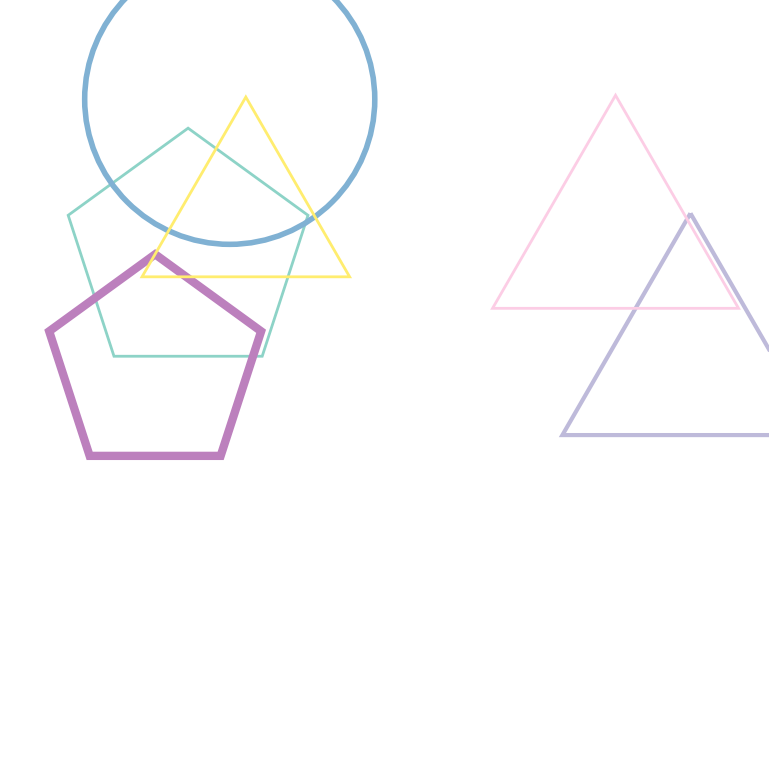[{"shape": "pentagon", "thickness": 1, "radius": 0.82, "center": [0.244, 0.67]}, {"shape": "triangle", "thickness": 1.5, "radius": 0.96, "center": [0.897, 0.531]}, {"shape": "circle", "thickness": 2, "radius": 0.94, "center": [0.298, 0.871]}, {"shape": "triangle", "thickness": 1, "radius": 0.92, "center": [0.799, 0.692]}, {"shape": "pentagon", "thickness": 3, "radius": 0.72, "center": [0.201, 0.525]}, {"shape": "triangle", "thickness": 1, "radius": 0.78, "center": [0.319, 0.718]}]